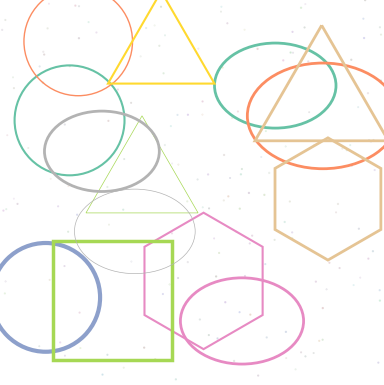[{"shape": "circle", "thickness": 1.5, "radius": 0.71, "center": [0.181, 0.687]}, {"shape": "oval", "thickness": 2, "radius": 0.79, "center": [0.715, 0.778]}, {"shape": "oval", "thickness": 2, "radius": 0.98, "center": [0.838, 0.699]}, {"shape": "circle", "thickness": 1, "radius": 0.7, "center": [0.203, 0.892]}, {"shape": "circle", "thickness": 3, "radius": 0.71, "center": [0.119, 0.228]}, {"shape": "oval", "thickness": 2, "radius": 0.8, "center": [0.629, 0.166]}, {"shape": "hexagon", "thickness": 1.5, "radius": 0.89, "center": [0.529, 0.27]}, {"shape": "triangle", "thickness": 0.5, "radius": 0.84, "center": [0.369, 0.531]}, {"shape": "square", "thickness": 2.5, "radius": 0.78, "center": [0.292, 0.22]}, {"shape": "triangle", "thickness": 1.5, "radius": 0.8, "center": [0.419, 0.863]}, {"shape": "triangle", "thickness": 2, "radius": 1.0, "center": [0.836, 0.734]}, {"shape": "hexagon", "thickness": 2, "radius": 0.79, "center": [0.852, 0.483]}, {"shape": "oval", "thickness": 0.5, "radius": 0.78, "center": [0.35, 0.399]}, {"shape": "oval", "thickness": 2, "radius": 0.75, "center": [0.265, 0.607]}]